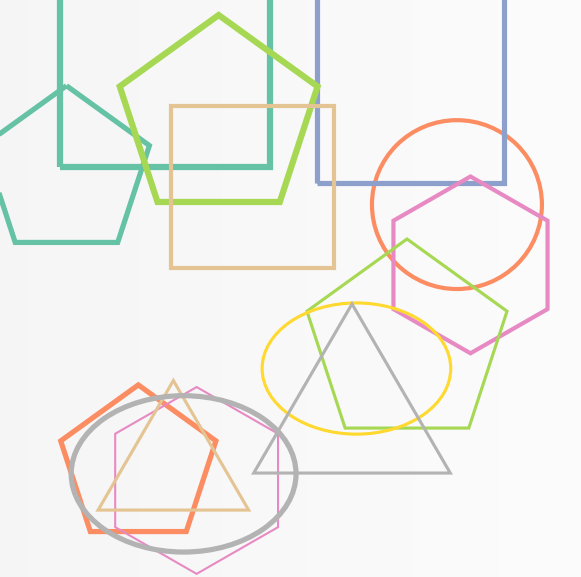[{"shape": "square", "thickness": 3, "radius": 0.9, "center": [0.284, 0.889]}, {"shape": "pentagon", "thickness": 2.5, "radius": 0.75, "center": [0.114, 0.701]}, {"shape": "pentagon", "thickness": 2.5, "radius": 0.7, "center": [0.238, 0.192]}, {"shape": "circle", "thickness": 2, "radius": 0.73, "center": [0.786, 0.645]}, {"shape": "square", "thickness": 2.5, "radius": 0.8, "center": [0.707, 0.843]}, {"shape": "hexagon", "thickness": 2, "radius": 0.77, "center": [0.809, 0.54]}, {"shape": "hexagon", "thickness": 1, "radius": 0.81, "center": [0.338, 0.167]}, {"shape": "pentagon", "thickness": 3, "radius": 0.89, "center": [0.376, 0.794]}, {"shape": "pentagon", "thickness": 1.5, "radius": 0.9, "center": [0.7, 0.404]}, {"shape": "oval", "thickness": 1.5, "radius": 0.81, "center": [0.613, 0.361]}, {"shape": "triangle", "thickness": 1.5, "radius": 0.75, "center": [0.298, 0.191]}, {"shape": "square", "thickness": 2, "radius": 0.7, "center": [0.434, 0.675]}, {"shape": "oval", "thickness": 2.5, "radius": 0.97, "center": [0.316, 0.179]}, {"shape": "triangle", "thickness": 1.5, "radius": 0.98, "center": [0.606, 0.278]}]